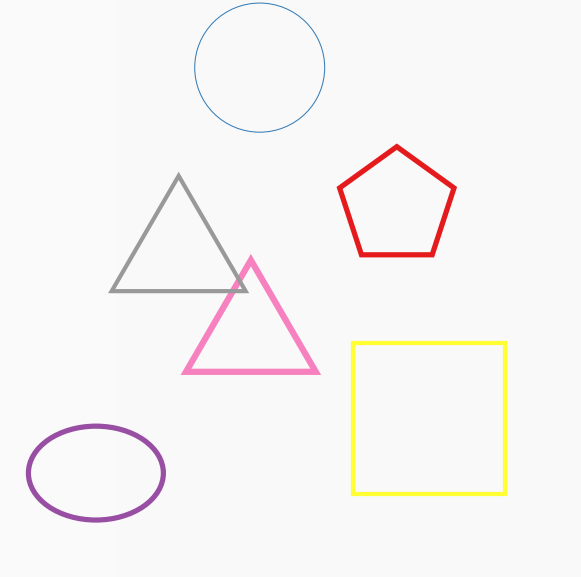[{"shape": "pentagon", "thickness": 2.5, "radius": 0.52, "center": [0.683, 0.642]}, {"shape": "circle", "thickness": 0.5, "radius": 0.56, "center": [0.447, 0.882]}, {"shape": "oval", "thickness": 2.5, "radius": 0.58, "center": [0.165, 0.18]}, {"shape": "square", "thickness": 2, "radius": 0.65, "center": [0.738, 0.274]}, {"shape": "triangle", "thickness": 3, "radius": 0.64, "center": [0.432, 0.42]}, {"shape": "triangle", "thickness": 2, "radius": 0.67, "center": [0.307, 0.562]}]